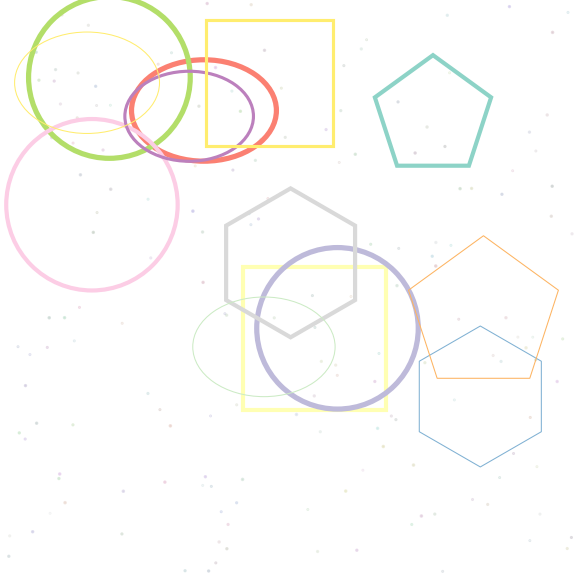[{"shape": "pentagon", "thickness": 2, "radius": 0.53, "center": [0.75, 0.798]}, {"shape": "square", "thickness": 2, "radius": 0.62, "center": [0.544, 0.413]}, {"shape": "circle", "thickness": 2.5, "radius": 0.7, "center": [0.584, 0.431]}, {"shape": "oval", "thickness": 2.5, "radius": 0.63, "center": [0.353, 0.808]}, {"shape": "hexagon", "thickness": 0.5, "radius": 0.61, "center": [0.832, 0.313]}, {"shape": "pentagon", "thickness": 0.5, "radius": 0.68, "center": [0.837, 0.454]}, {"shape": "circle", "thickness": 2.5, "radius": 0.7, "center": [0.189, 0.865]}, {"shape": "circle", "thickness": 2, "radius": 0.74, "center": [0.159, 0.645]}, {"shape": "hexagon", "thickness": 2, "radius": 0.64, "center": [0.503, 0.544]}, {"shape": "oval", "thickness": 1.5, "radius": 0.56, "center": [0.328, 0.798]}, {"shape": "oval", "thickness": 0.5, "radius": 0.62, "center": [0.457, 0.399]}, {"shape": "square", "thickness": 1.5, "radius": 0.55, "center": [0.466, 0.855]}, {"shape": "oval", "thickness": 0.5, "radius": 0.63, "center": [0.151, 0.856]}]